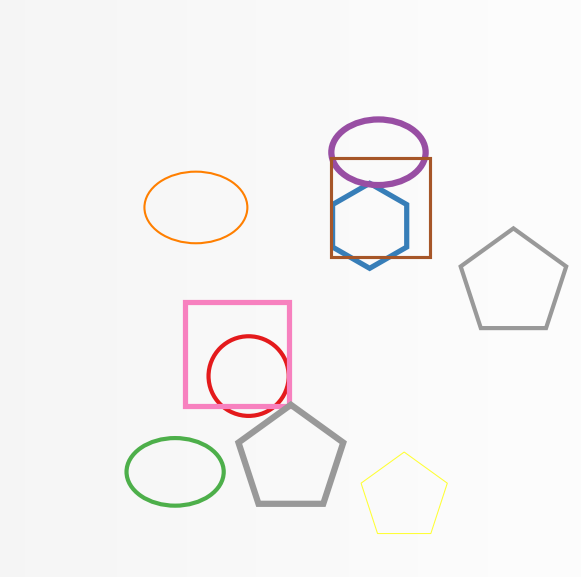[{"shape": "circle", "thickness": 2, "radius": 0.34, "center": [0.428, 0.348]}, {"shape": "hexagon", "thickness": 2.5, "radius": 0.37, "center": [0.636, 0.608]}, {"shape": "oval", "thickness": 2, "radius": 0.42, "center": [0.301, 0.182]}, {"shape": "oval", "thickness": 3, "radius": 0.41, "center": [0.651, 0.736]}, {"shape": "oval", "thickness": 1, "radius": 0.44, "center": [0.337, 0.64]}, {"shape": "pentagon", "thickness": 0.5, "radius": 0.39, "center": [0.695, 0.138]}, {"shape": "square", "thickness": 1.5, "radius": 0.43, "center": [0.655, 0.64]}, {"shape": "square", "thickness": 2.5, "radius": 0.45, "center": [0.408, 0.386]}, {"shape": "pentagon", "thickness": 3, "radius": 0.47, "center": [0.5, 0.203]}, {"shape": "pentagon", "thickness": 2, "radius": 0.48, "center": [0.883, 0.508]}]